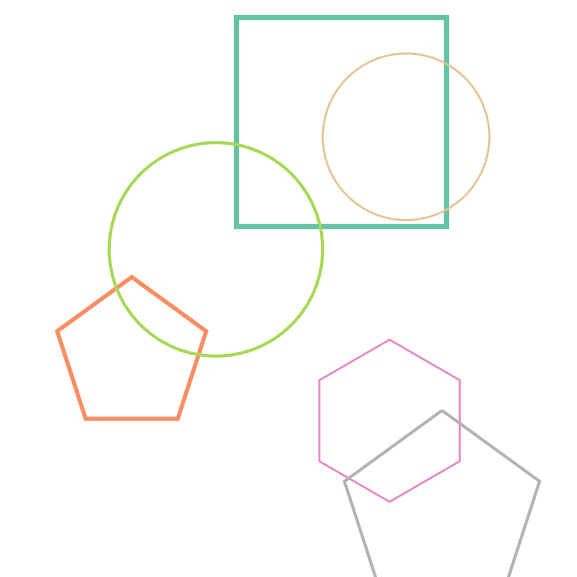[{"shape": "square", "thickness": 2.5, "radius": 0.91, "center": [0.59, 0.789]}, {"shape": "pentagon", "thickness": 2, "radius": 0.68, "center": [0.228, 0.384]}, {"shape": "hexagon", "thickness": 1, "radius": 0.7, "center": [0.675, 0.271]}, {"shape": "circle", "thickness": 1.5, "radius": 0.92, "center": [0.374, 0.567]}, {"shape": "circle", "thickness": 1, "radius": 0.72, "center": [0.703, 0.762]}, {"shape": "pentagon", "thickness": 1.5, "radius": 0.89, "center": [0.765, 0.111]}]